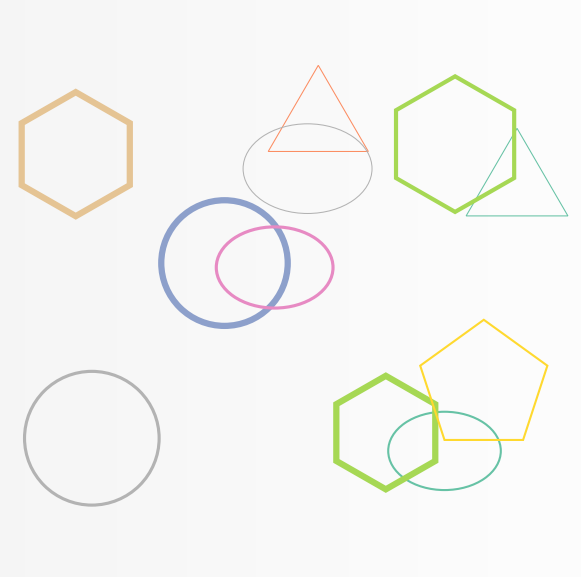[{"shape": "triangle", "thickness": 0.5, "radius": 0.51, "center": [0.89, 0.676]}, {"shape": "oval", "thickness": 1, "radius": 0.48, "center": [0.765, 0.218]}, {"shape": "triangle", "thickness": 0.5, "radius": 0.5, "center": [0.548, 0.787]}, {"shape": "circle", "thickness": 3, "radius": 0.54, "center": [0.386, 0.544]}, {"shape": "oval", "thickness": 1.5, "radius": 0.5, "center": [0.473, 0.536]}, {"shape": "hexagon", "thickness": 2, "radius": 0.59, "center": [0.783, 0.75]}, {"shape": "hexagon", "thickness": 3, "radius": 0.49, "center": [0.664, 0.25]}, {"shape": "pentagon", "thickness": 1, "radius": 0.58, "center": [0.832, 0.33]}, {"shape": "hexagon", "thickness": 3, "radius": 0.54, "center": [0.13, 0.732]}, {"shape": "circle", "thickness": 1.5, "radius": 0.58, "center": [0.158, 0.24]}, {"shape": "oval", "thickness": 0.5, "radius": 0.55, "center": [0.529, 0.707]}]